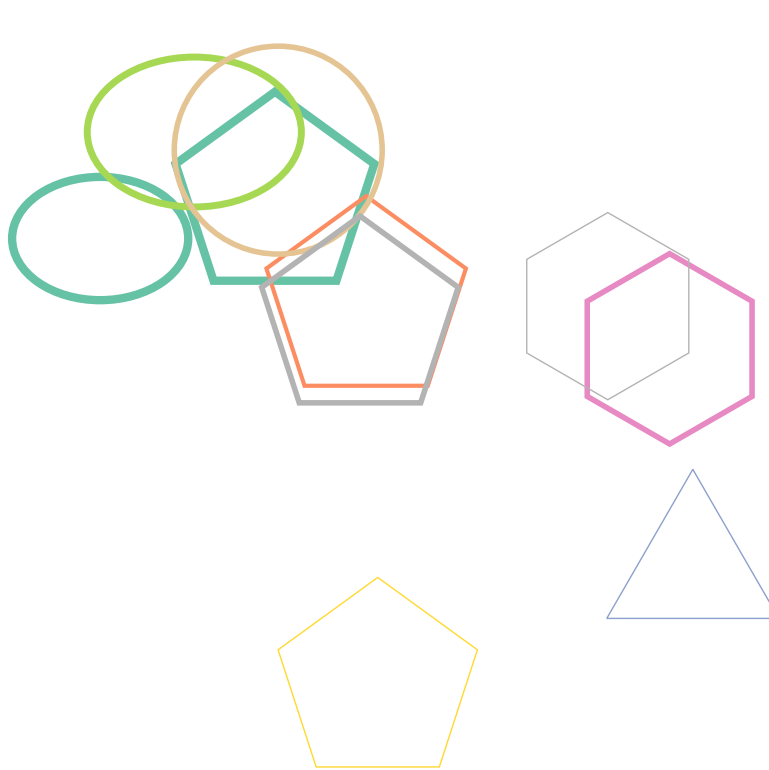[{"shape": "oval", "thickness": 3, "radius": 0.57, "center": [0.13, 0.69]}, {"shape": "pentagon", "thickness": 3, "radius": 0.68, "center": [0.357, 0.745]}, {"shape": "pentagon", "thickness": 1.5, "radius": 0.68, "center": [0.476, 0.609]}, {"shape": "triangle", "thickness": 0.5, "radius": 0.65, "center": [0.9, 0.261]}, {"shape": "hexagon", "thickness": 2, "radius": 0.62, "center": [0.87, 0.547]}, {"shape": "oval", "thickness": 2.5, "radius": 0.7, "center": [0.252, 0.829]}, {"shape": "pentagon", "thickness": 0.5, "radius": 0.68, "center": [0.491, 0.114]}, {"shape": "circle", "thickness": 2, "radius": 0.68, "center": [0.361, 0.805]}, {"shape": "hexagon", "thickness": 0.5, "radius": 0.61, "center": [0.789, 0.602]}, {"shape": "pentagon", "thickness": 2, "radius": 0.67, "center": [0.467, 0.585]}]